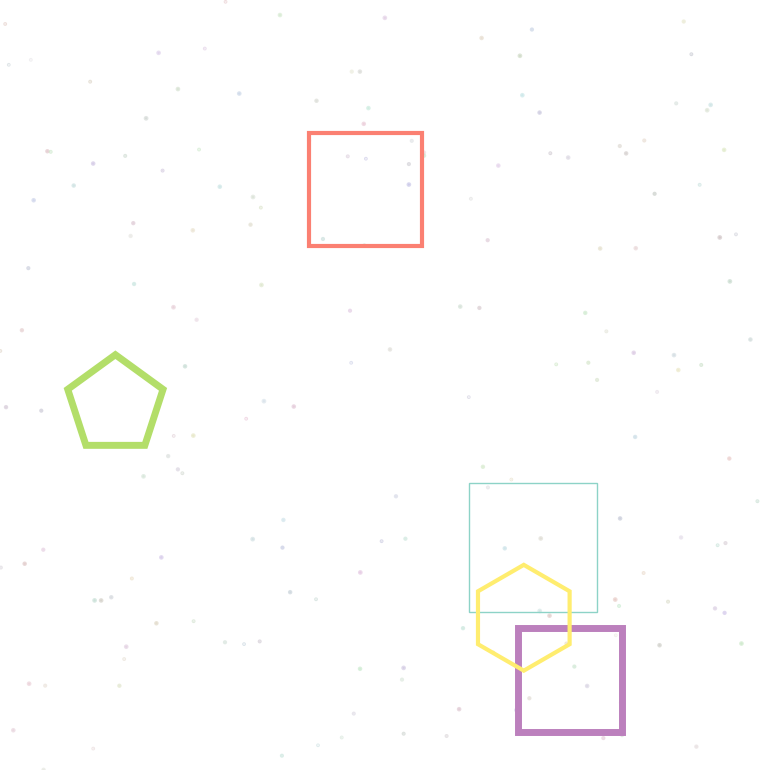[{"shape": "square", "thickness": 0.5, "radius": 0.42, "center": [0.692, 0.289]}, {"shape": "square", "thickness": 1.5, "radius": 0.37, "center": [0.475, 0.754]}, {"shape": "pentagon", "thickness": 2.5, "radius": 0.33, "center": [0.15, 0.474]}, {"shape": "square", "thickness": 2.5, "radius": 0.34, "center": [0.74, 0.116]}, {"shape": "hexagon", "thickness": 1.5, "radius": 0.34, "center": [0.68, 0.198]}]